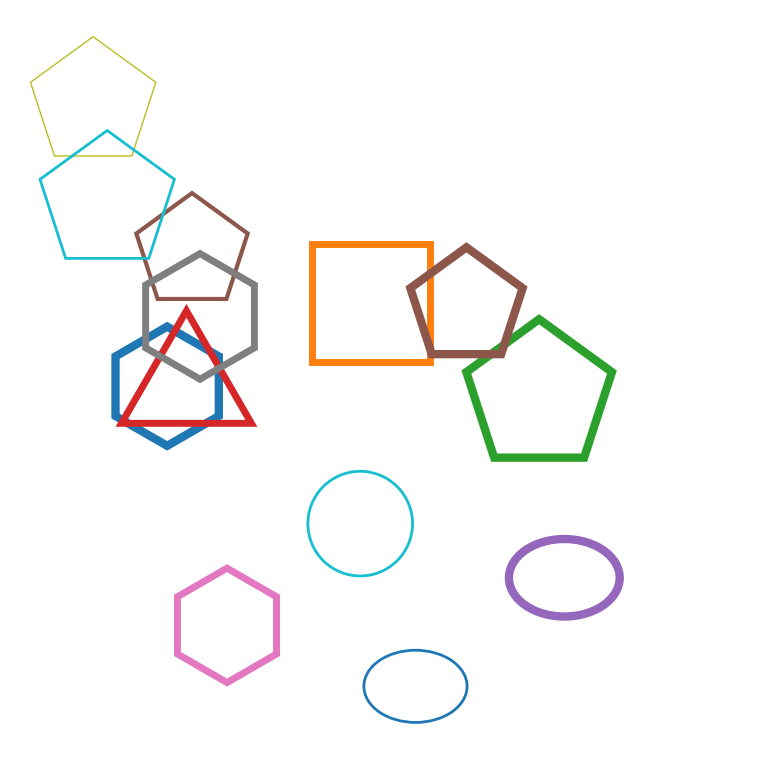[{"shape": "hexagon", "thickness": 3, "radius": 0.39, "center": [0.217, 0.498]}, {"shape": "oval", "thickness": 1, "radius": 0.33, "center": [0.54, 0.109]}, {"shape": "square", "thickness": 2.5, "radius": 0.38, "center": [0.482, 0.607]}, {"shape": "pentagon", "thickness": 3, "radius": 0.5, "center": [0.7, 0.486]}, {"shape": "triangle", "thickness": 2.5, "radius": 0.49, "center": [0.242, 0.499]}, {"shape": "oval", "thickness": 3, "radius": 0.36, "center": [0.733, 0.25]}, {"shape": "pentagon", "thickness": 1.5, "radius": 0.38, "center": [0.249, 0.673]}, {"shape": "pentagon", "thickness": 3, "radius": 0.38, "center": [0.606, 0.602]}, {"shape": "hexagon", "thickness": 2.5, "radius": 0.37, "center": [0.295, 0.188]}, {"shape": "hexagon", "thickness": 2.5, "radius": 0.41, "center": [0.26, 0.589]}, {"shape": "pentagon", "thickness": 0.5, "radius": 0.43, "center": [0.121, 0.867]}, {"shape": "pentagon", "thickness": 1, "radius": 0.46, "center": [0.139, 0.739]}, {"shape": "circle", "thickness": 1, "radius": 0.34, "center": [0.468, 0.32]}]